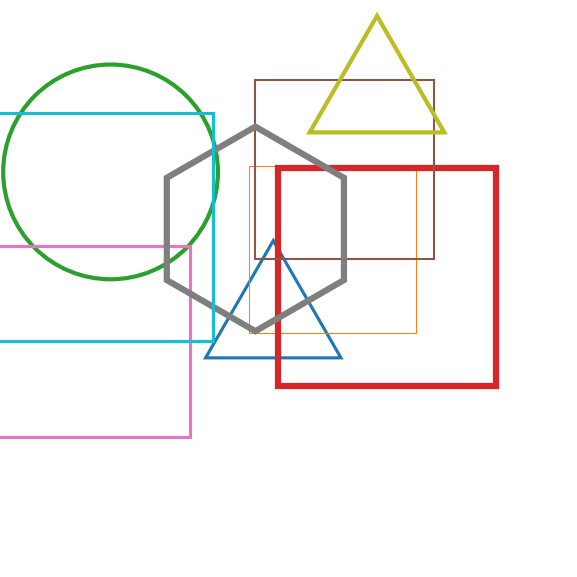[{"shape": "triangle", "thickness": 1.5, "radius": 0.68, "center": [0.473, 0.447]}, {"shape": "square", "thickness": 0.5, "radius": 0.72, "center": [0.576, 0.567]}, {"shape": "circle", "thickness": 2, "radius": 0.93, "center": [0.191, 0.701]}, {"shape": "square", "thickness": 3, "radius": 0.94, "center": [0.67, 0.519]}, {"shape": "square", "thickness": 1, "radius": 0.77, "center": [0.596, 0.706]}, {"shape": "square", "thickness": 1.5, "radius": 0.83, "center": [0.163, 0.408]}, {"shape": "hexagon", "thickness": 3, "radius": 0.89, "center": [0.442, 0.603]}, {"shape": "triangle", "thickness": 2, "radius": 0.67, "center": [0.653, 0.837]}, {"shape": "square", "thickness": 1.5, "radius": 0.99, "center": [0.171, 0.606]}]